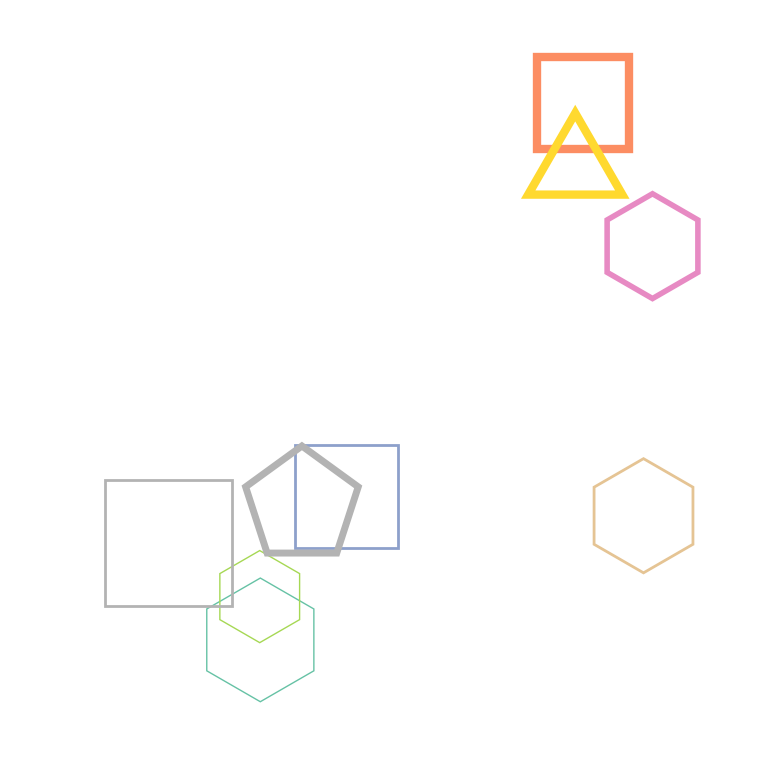[{"shape": "hexagon", "thickness": 0.5, "radius": 0.4, "center": [0.338, 0.169]}, {"shape": "square", "thickness": 3, "radius": 0.3, "center": [0.757, 0.866]}, {"shape": "square", "thickness": 1, "radius": 0.33, "center": [0.45, 0.356]}, {"shape": "hexagon", "thickness": 2, "radius": 0.34, "center": [0.847, 0.68]}, {"shape": "hexagon", "thickness": 0.5, "radius": 0.3, "center": [0.337, 0.225]}, {"shape": "triangle", "thickness": 3, "radius": 0.35, "center": [0.747, 0.783]}, {"shape": "hexagon", "thickness": 1, "radius": 0.37, "center": [0.836, 0.33]}, {"shape": "pentagon", "thickness": 2.5, "radius": 0.38, "center": [0.392, 0.344]}, {"shape": "square", "thickness": 1, "radius": 0.41, "center": [0.219, 0.295]}]